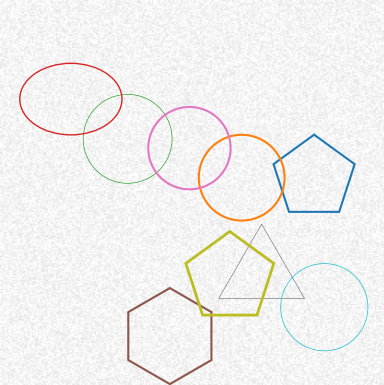[{"shape": "pentagon", "thickness": 1.5, "radius": 0.55, "center": [0.816, 0.539]}, {"shape": "circle", "thickness": 1.5, "radius": 0.56, "center": [0.628, 0.538]}, {"shape": "circle", "thickness": 0.5, "radius": 0.58, "center": [0.332, 0.639]}, {"shape": "oval", "thickness": 1, "radius": 0.66, "center": [0.184, 0.743]}, {"shape": "hexagon", "thickness": 1.5, "radius": 0.62, "center": [0.441, 0.127]}, {"shape": "circle", "thickness": 1.5, "radius": 0.53, "center": [0.492, 0.615]}, {"shape": "triangle", "thickness": 0.5, "radius": 0.64, "center": [0.679, 0.289]}, {"shape": "pentagon", "thickness": 2, "radius": 0.6, "center": [0.597, 0.279]}, {"shape": "circle", "thickness": 0.5, "radius": 0.57, "center": [0.842, 0.202]}]